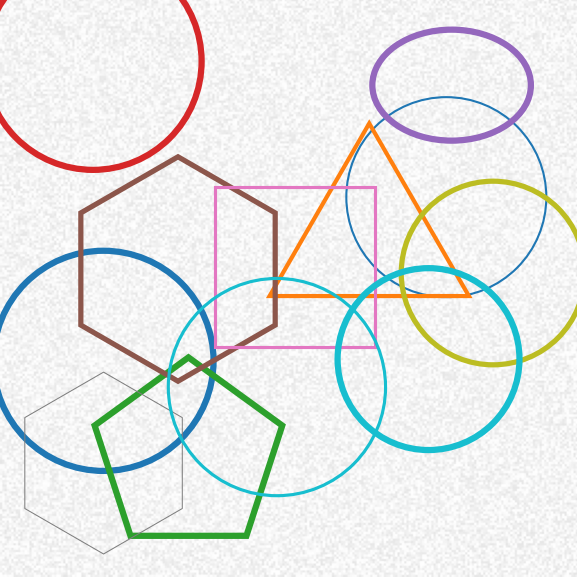[{"shape": "circle", "thickness": 3, "radius": 0.95, "center": [0.179, 0.374]}, {"shape": "circle", "thickness": 1, "radius": 0.87, "center": [0.773, 0.658]}, {"shape": "triangle", "thickness": 2, "radius": 1.0, "center": [0.639, 0.586]}, {"shape": "pentagon", "thickness": 3, "radius": 0.85, "center": [0.326, 0.209]}, {"shape": "circle", "thickness": 3, "radius": 0.94, "center": [0.161, 0.893]}, {"shape": "oval", "thickness": 3, "radius": 0.69, "center": [0.782, 0.852]}, {"shape": "hexagon", "thickness": 2.5, "radius": 0.97, "center": [0.308, 0.533]}, {"shape": "square", "thickness": 1.5, "radius": 0.69, "center": [0.511, 0.537]}, {"shape": "hexagon", "thickness": 0.5, "radius": 0.79, "center": [0.179, 0.197]}, {"shape": "circle", "thickness": 2.5, "radius": 0.79, "center": [0.854, 0.526]}, {"shape": "circle", "thickness": 3, "radius": 0.79, "center": [0.742, 0.377]}, {"shape": "circle", "thickness": 1.5, "radius": 0.94, "center": [0.48, 0.329]}]